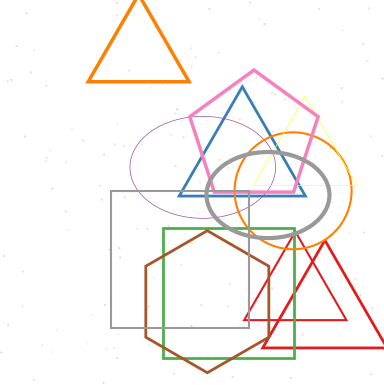[{"shape": "triangle", "thickness": 1.5, "radius": 0.77, "center": [0.767, 0.245]}, {"shape": "triangle", "thickness": 2, "radius": 0.93, "center": [0.844, 0.19]}, {"shape": "triangle", "thickness": 2, "radius": 0.95, "center": [0.629, 0.585]}, {"shape": "square", "thickness": 2, "radius": 0.85, "center": [0.594, 0.239]}, {"shape": "oval", "thickness": 0.5, "radius": 0.95, "center": [0.527, 0.565]}, {"shape": "circle", "thickness": 1.5, "radius": 0.76, "center": [0.761, 0.504]}, {"shape": "triangle", "thickness": 2.5, "radius": 0.76, "center": [0.36, 0.863]}, {"shape": "triangle", "thickness": 0.5, "radius": 0.77, "center": [0.793, 0.596]}, {"shape": "hexagon", "thickness": 2, "radius": 0.92, "center": [0.538, 0.216]}, {"shape": "pentagon", "thickness": 2.5, "radius": 0.88, "center": [0.66, 0.643]}, {"shape": "square", "thickness": 1.5, "radius": 0.89, "center": [0.468, 0.326]}, {"shape": "oval", "thickness": 3, "radius": 0.8, "center": [0.696, 0.493]}]